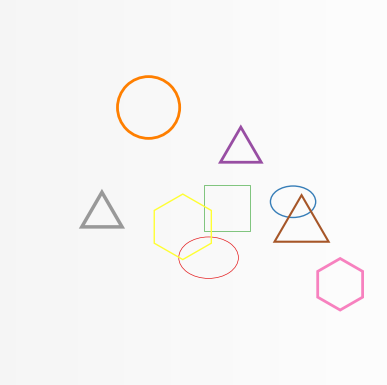[{"shape": "oval", "thickness": 0.5, "radius": 0.38, "center": [0.538, 0.331]}, {"shape": "oval", "thickness": 1, "radius": 0.29, "center": [0.756, 0.476]}, {"shape": "square", "thickness": 0.5, "radius": 0.3, "center": [0.586, 0.46]}, {"shape": "triangle", "thickness": 2, "radius": 0.3, "center": [0.621, 0.609]}, {"shape": "circle", "thickness": 2, "radius": 0.4, "center": [0.383, 0.721]}, {"shape": "hexagon", "thickness": 1, "radius": 0.43, "center": [0.472, 0.411]}, {"shape": "triangle", "thickness": 1.5, "radius": 0.4, "center": [0.778, 0.412]}, {"shape": "hexagon", "thickness": 2, "radius": 0.33, "center": [0.878, 0.262]}, {"shape": "triangle", "thickness": 2.5, "radius": 0.3, "center": [0.263, 0.441]}]